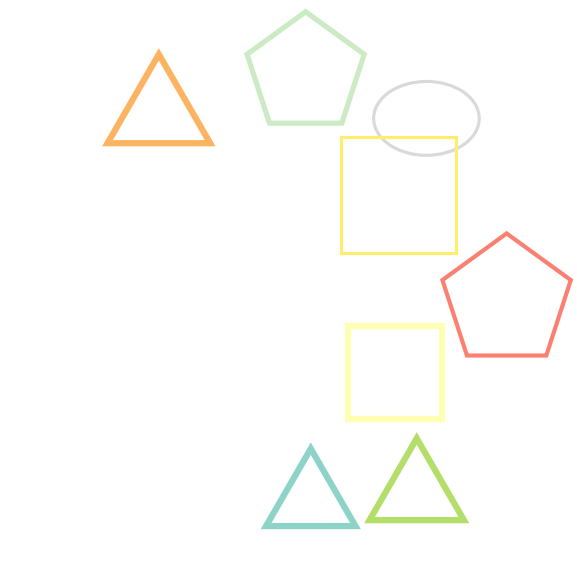[{"shape": "triangle", "thickness": 3, "radius": 0.45, "center": [0.538, 0.133]}, {"shape": "square", "thickness": 3, "radius": 0.4, "center": [0.684, 0.354]}, {"shape": "pentagon", "thickness": 2, "radius": 0.58, "center": [0.877, 0.478]}, {"shape": "triangle", "thickness": 3, "radius": 0.51, "center": [0.275, 0.802]}, {"shape": "triangle", "thickness": 3, "radius": 0.47, "center": [0.722, 0.146]}, {"shape": "oval", "thickness": 1.5, "radius": 0.46, "center": [0.738, 0.794]}, {"shape": "pentagon", "thickness": 2.5, "radius": 0.53, "center": [0.529, 0.872]}, {"shape": "square", "thickness": 1.5, "radius": 0.5, "center": [0.69, 0.661]}]